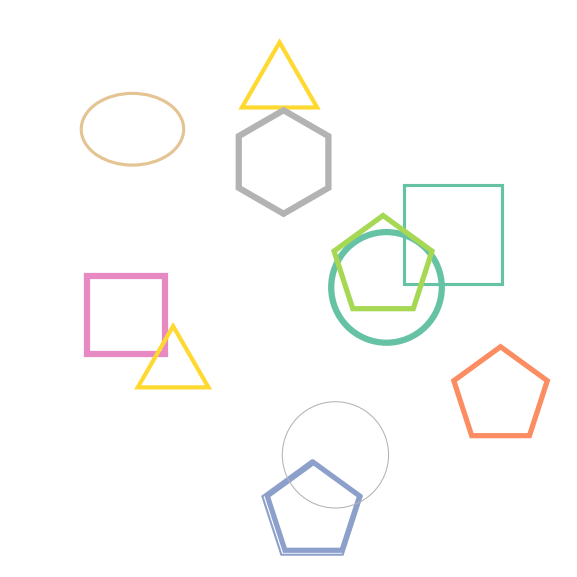[{"shape": "square", "thickness": 1.5, "radius": 0.43, "center": [0.785, 0.593]}, {"shape": "circle", "thickness": 3, "radius": 0.48, "center": [0.669, 0.501]}, {"shape": "pentagon", "thickness": 2.5, "radius": 0.43, "center": [0.867, 0.314]}, {"shape": "pentagon", "thickness": 1, "radius": 0.45, "center": [0.54, 0.112]}, {"shape": "pentagon", "thickness": 2.5, "radius": 0.42, "center": [0.543, 0.114]}, {"shape": "square", "thickness": 3, "radius": 0.34, "center": [0.218, 0.453]}, {"shape": "pentagon", "thickness": 2.5, "radius": 0.45, "center": [0.663, 0.537]}, {"shape": "triangle", "thickness": 2, "radius": 0.35, "center": [0.3, 0.364]}, {"shape": "triangle", "thickness": 2, "radius": 0.38, "center": [0.484, 0.851]}, {"shape": "oval", "thickness": 1.5, "radius": 0.44, "center": [0.229, 0.775]}, {"shape": "circle", "thickness": 0.5, "radius": 0.46, "center": [0.581, 0.211]}, {"shape": "hexagon", "thickness": 3, "radius": 0.45, "center": [0.491, 0.719]}]